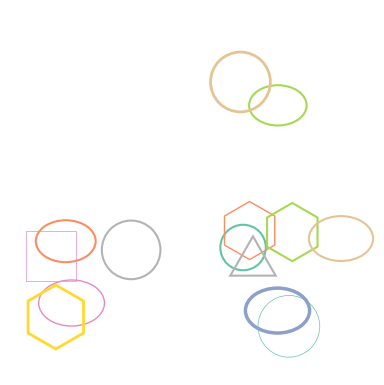[{"shape": "circle", "thickness": 1.5, "radius": 0.3, "center": [0.631, 0.357]}, {"shape": "circle", "thickness": 0.5, "radius": 0.4, "center": [0.75, 0.152]}, {"shape": "oval", "thickness": 1.5, "radius": 0.39, "center": [0.171, 0.373]}, {"shape": "hexagon", "thickness": 1, "radius": 0.38, "center": [0.648, 0.401]}, {"shape": "oval", "thickness": 2.5, "radius": 0.42, "center": [0.721, 0.193]}, {"shape": "oval", "thickness": 1, "radius": 0.43, "center": [0.186, 0.213]}, {"shape": "square", "thickness": 0.5, "radius": 0.32, "center": [0.133, 0.335]}, {"shape": "oval", "thickness": 1.5, "radius": 0.37, "center": [0.722, 0.726]}, {"shape": "hexagon", "thickness": 1.5, "radius": 0.38, "center": [0.759, 0.397]}, {"shape": "hexagon", "thickness": 2, "radius": 0.42, "center": [0.145, 0.177]}, {"shape": "circle", "thickness": 2, "radius": 0.39, "center": [0.625, 0.787]}, {"shape": "oval", "thickness": 1.5, "radius": 0.42, "center": [0.886, 0.38]}, {"shape": "circle", "thickness": 1.5, "radius": 0.38, "center": [0.341, 0.351]}, {"shape": "triangle", "thickness": 1.5, "radius": 0.34, "center": [0.657, 0.318]}]